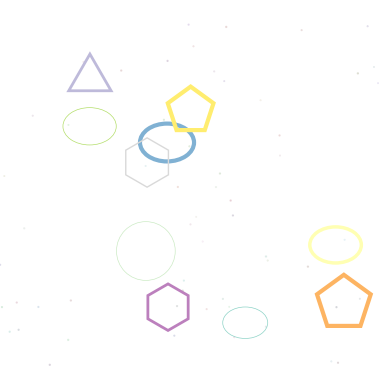[{"shape": "oval", "thickness": 0.5, "radius": 0.29, "center": [0.637, 0.162]}, {"shape": "oval", "thickness": 2.5, "radius": 0.33, "center": [0.872, 0.364]}, {"shape": "triangle", "thickness": 2, "radius": 0.32, "center": [0.234, 0.796]}, {"shape": "oval", "thickness": 3, "radius": 0.35, "center": [0.434, 0.63]}, {"shape": "pentagon", "thickness": 3, "radius": 0.37, "center": [0.893, 0.213]}, {"shape": "oval", "thickness": 0.5, "radius": 0.35, "center": [0.233, 0.672]}, {"shape": "hexagon", "thickness": 1, "radius": 0.32, "center": [0.382, 0.578]}, {"shape": "hexagon", "thickness": 2, "radius": 0.3, "center": [0.436, 0.202]}, {"shape": "circle", "thickness": 0.5, "radius": 0.38, "center": [0.379, 0.348]}, {"shape": "pentagon", "thickness": 3, "radius": 0.31, "center": [0.495, 0.713]}]